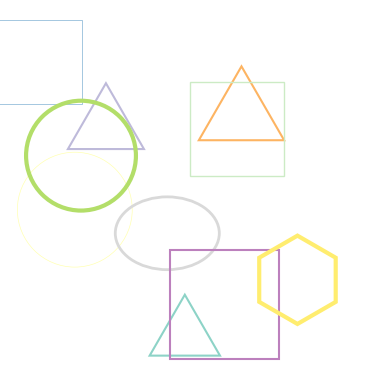[{"shape": "triangle", "thickness": 1.5, "radius": 0.53, "center": [0.48, 0.129]}, {"shape": "circle", "thickness": 0.5, "radius": 0.75, "center": [0.194, 0.455]}, {"shape": "triangle", "thickness": 1.5, "radius": 0.57, "center": [0.275, 0.67]}, {"shape": "square", "thickness": 0.5, "radius": 0.55, "center": [0.104, 0.838]}, {"shape": "triangle", "thickness": 1.5, "radius": 0.64, "center": [0.627, 0.7]}, {"shape": "circle", "thickness": 3, "radius": 0.71, "center": [0.21, 0.596]}, {"shape": "oval", "thickness": 2, "radius": 0.68, "center": [0.435, 0.394]}, {"shape": "square", "thickness": 1.5, "radius": 0.71, "center": [0.583, 0.21]}, {"shape": "square", "thickness": 1, "radius": 0.61, "center": [0.616, 0.664]}, {"shape": "hexagon", "thickness": 3, "radius": 0.57, "center": [0.773, 0.273]}]